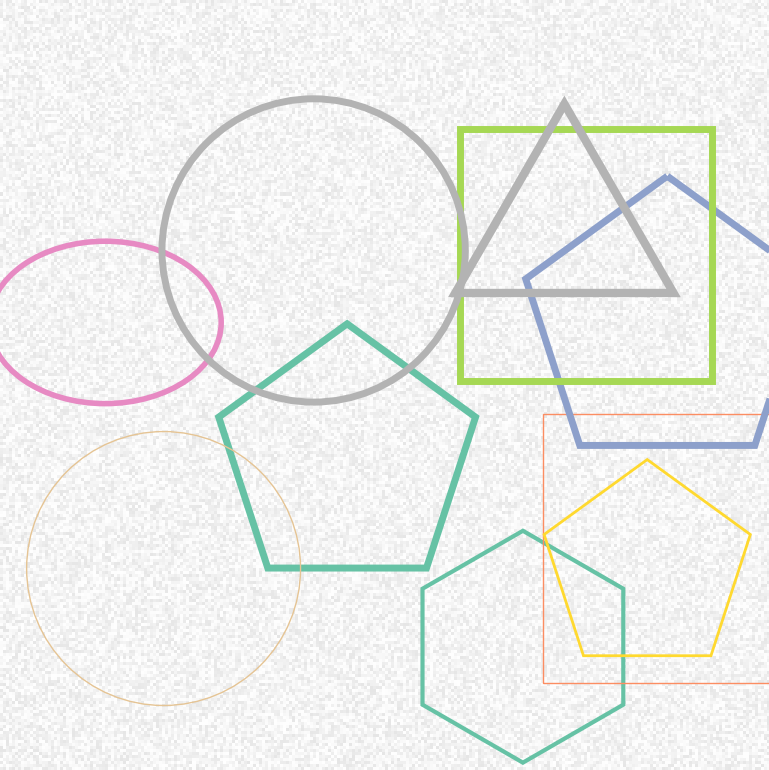[{"shape": "hexagon", "thickness": 1.5, "radius": 0.75, "center": [0.679, 0.16]}, {"shape": "pentagon", "thickness": 2.5, "radius": 0.88, "center": [0.451, 0.404]}, {"shape": "square", "thickness": 0.5, "radius": 0.87, "center": [0.88, 0.288]}, {"shape": "pentagon", "thickness": 2.5, "radius": 0.97, "center": [0.867, 0.578]}, {"shape": "oval", "thickness": 2, "radius": 0.75, "center": [0.137, 0.581]}, {"shape": "square", "thickness": 2.5, "radius": 0.82, "center": [0.761, 0.668]}, {"shape": "pentagon", "thickness": 1, "radius": 0.7, "center": [0.841, 0.262]}, {"shape": "circle", "thickness": 0.5, "radius": 0.89, "center": [0.212, 0.262]}, {"shape": "triangle", "thickness": 3, "radius": 0.82, "center": [0.733, 0.701]}, {"shape": "circle", "thickness": 2.5, "radius": 0.98, "center": [0.407, 0.675]}]